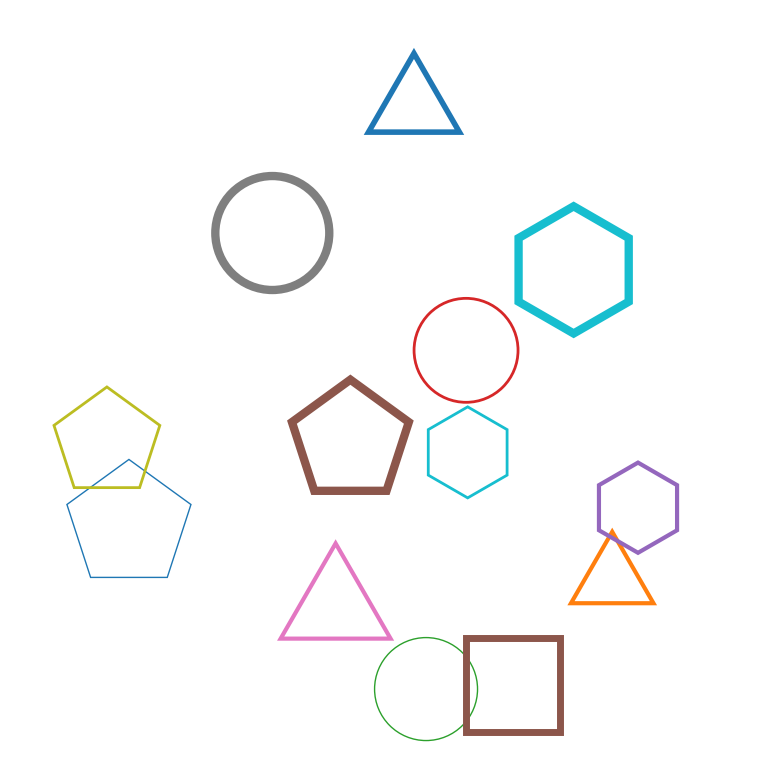[{"shape": "triangle", "thickness": 2, "radius": 0.34, "center": [0.538, 0.862]}, {"shape": "pentagon", "thickness": 0.5, "radius": 0.42, "center": [0.167, 0.319]}, {"shape": "triangle", "thickness": 1.5, "radius": 0.31, "center": [0.795, 0.248]}, {"shape": "circle", "thickness": 0.5, "radius": 0.33, "center": [0.553, 0.105]}, {"shape": "circle", "thickness": 1, "radius": 0.34, "center": [0.605, 0.545]}, {"shape": "hexagon", "thickness": 1.5, "radius": 0.29, "center": [0.829, 0.341]}, {"shape": "square", "thickness": 2.5, "radius": 0.3, "center": [0.666, 0.11]}, {"shape": "pentagon", "thickness": 3, "radius": 0.4, "center": [0.455, 0.427]}, {"shape": "triangle", "thickness": 1.5, "radius": 0.41, "center": [0.436, 0.212]}, {"shape": "circle", "thickness": 3, "radius": 0.37, "center": [0.354, 0.697]}, {"shape": "pentagon", "thickness": 1, "radius": 0.36, "center": [0.139, 0.425]}, {"shape": "hexagon", "thickness": 3, "radius": 0.41, "center": [0.745, 0.65]}, {"shape": "hexagon", "thickness": 1, "radius": 0.3, "center": [0.607, 0.413]}]